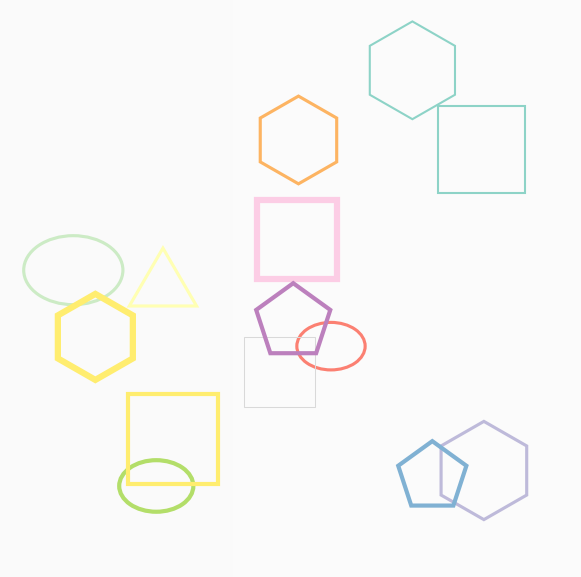[{"shape": "hexagon", "thickness": 1, "radius": 0.42, "center": [0.709, 0.877]}, {"shape": "square", "thickness": 1, "radius": 0.37, "center": [0.828, 0.74]}, {"shape": "triangle", "thickness": 1.5, "radius": 0.33, "center": [0.28, 0.503]}, {"shape": "hexagon", "thickness": 1.5, "radius": 0.43, "center": [0.833, 0.184]}, {"shape": "oval", "thickness": 1.5, "radius": 0.29, "center": [0.569, 0.4]}, {"shape": "pentagon", "thickness": 2, "radius": 0.31, "center": [0.744, 0.174]}, {"shape": "hexagon", "thickness": 1.5, "radius": 0.38, "center": [0.514, 0.757]}, {"shape": "oval", "thickness": 2, "radius": 0.32, "center": [0.269, 0.158]}, {"shape": "square", "thickness": 3, "radius": 0.34, "center": [0.511, 0.585]}, {"shape": "square", "thickness": 0.5, "radius": 0.3, "center": [0.481, 0.355]}, {"shape": "pentagon", "thickness": 2, "radius": 0.34, "center": [0.504, 0.442]}, {"shape": "oval", "thickness": 1.5, "radius": 0.43, "center": [0.126, 0.531]}, {"shape": "square", "thickness": 2, "radius": 0.39, "center": [0.297, 0.239]}, {"shape": "hexagon", "thickness": 3, "radius": 0.37, "center": [0.164, 0.416]}]